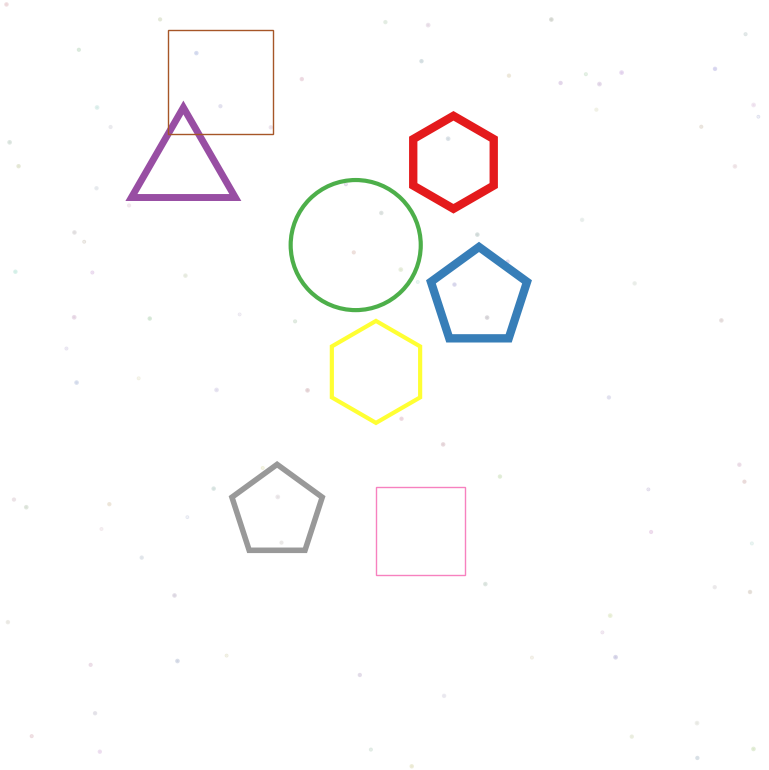[{"shape": "hexagon", "thickness": 3, "radius": 0.3, "center": [0.589, 0.789]}, {"shape": "pentagon", "thickness": 3, "radius": 0.33, "center": [0.622, 0.614]}, {"shape": "circle", "thickness": 1.5, "radius": 0.42, "center": [0.462, 0.682]}, {"shape": "triangle", "thickness": 2.5, "radius": 0.39, "center": [0.238, 0.782]}, {"shape": "hexagon", "thickness": 1.5, "radius": 0.33, "center": [0.488, 0.517]}, {"shape": "square", "thickness": 0.5, "radius": 0.34, "center": [0.287, 0.894]}, {"shape": "square", "thickness": 0.5, "radius": 0.29, "center": [0.546, 0.31]}, {"shape": "pentagon", "thickness": 2, "radius": 0.31, "center": [0.36, 0.335]}]